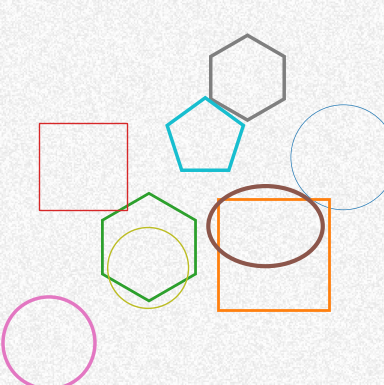[{"shape": "circle", "thickness": 0.5, "radius": 0.68, "center": [0.892, 0.591]}, {"shape": "square", "thickness": 2, "radius": 0.72, "center": [0.71, 0.339]}, {"shape": "hexagon", "thickness": 2, "radius": 0.7, "center": [0.387, 0.358]}, {"shape": "square", "thickness": 1, "radius": 0.57, "center": [0.216, 0.568]}, {"shape": "oval", "thickness": 3, "radius": 0.74, "center": [0.69, 0.413]}, {"shape": "circle", "thickness": 2.5, "radius": 0.6, "center": [0.127, 0.109]}, {"shape": "hexagon", "thickness": 2.5, "radius": 0.55, "center": [0.643, 0.798]}, {"shape": "circle", "thickness": 1, "radius": 0.53, "center": [0.385, 0.304]}, {"shape": "pentagon", "thickness": 2.5, "radius": 0.52, "center": [0.533, 0.642]}]